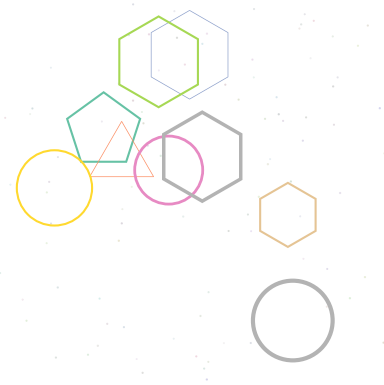[{"shape": "pentagon", "thickness": 1.5, "radius": 0.5, "center": [0.269, 0.661]}, {"shape": "triangle", "thickness": 0.5, "radius": 0.48, "center": [0.316, 0.589]}, {"shape": "hexagon", "thickness": 0.5, "radius": 0.58, "center": [0.492, 0.858]}, {"shape": "circle", "thickness": 2, "radius": 0.44, "center": [0.438, 0.558]}, {"shape": "hexagon", "thickness": 1.5, "radius": 0.59, "center": [0.412, 0.839]}, {"shape": "circle", "thickness": 1.5, "radius": 0.49, "center": [0.141, 0.512]}, {"shape": "hexagon", "thickness": 1.5, "radius": 0.42, "center": [0.748, 0.442]}, {"shape": "hexagon", "thickness": 2.5, "radius": 0.58, "center": [0.525, 0.593]}, {"shape": "circle", "thickness": 3, "radius": 0.52, "center": [0.761, 0.167]}]